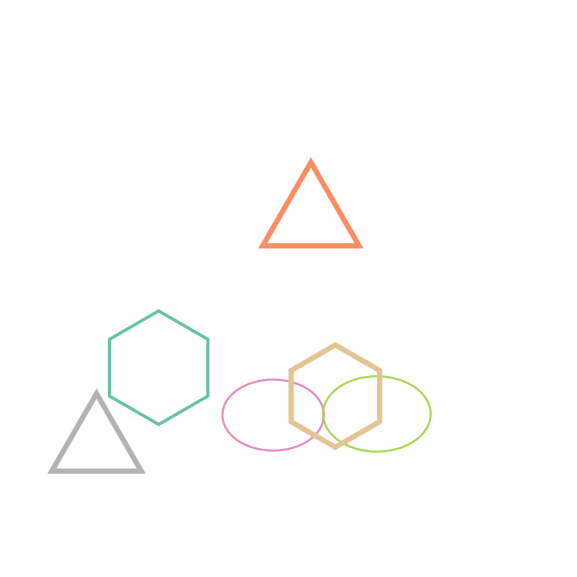[{"shape": "hexagon", "thickness": 1.5, "radius": 0.49, "center": [0.275, 0.362]}, {"shape": "triangle", "thickness": 2.5, "radius": 0.48, "center": [0.538, 0.622]}, {"shape": "oval", "thickness": 1, "radius": 0.44, "center": [0.473, 0.28]}, {"shape": "oval", "thickness": 1, "radius": 0.47, "center": [0.653, 0.282]}, {"shape": "hexagon", "thickness": 2.5, "radius": 0.44, "center": [0.581, 0.313]}, {"shape": "triangle", "thickness": 2.5, "radius": 0.45, "center": [0.167, 0.228]}]